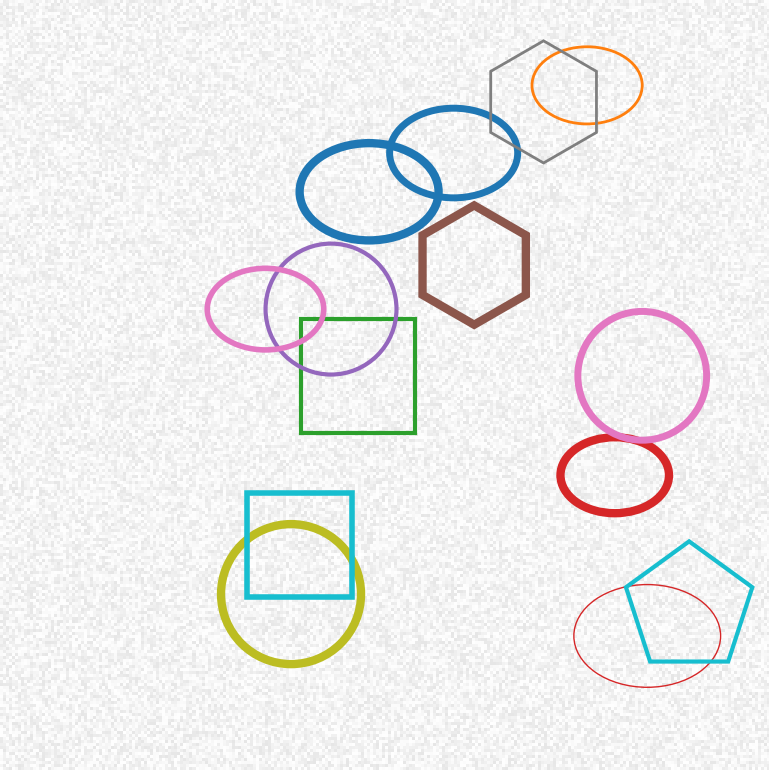[{"shape": "oval", "thickness": 3, "radius": 0.45, "center": [0.479, 0.751]}, {"shape": "oval", "thickness": 2.5, "radius": 0.42, "center": [0.589, 0.801]}, {"shape": "oval", "thickness": 1, "radius": 0.36, "center": [0.762, 0.889]}, {"shape": "square", "thickness": 1.5, "radius": 0.37, "center": [0.465, 0.512]}, {"shape": "oval", "thickness": 3, "radius": 0.35, "center": [0.798, 0.383]}, {"shape": "oval", "thickness": 0.5, "radius": 0.48, "center": [0.841, 0.174]}, {"shape": "circle", "thickness": 1.5, "radius": 0.43, "center": [0.43, 0.599]}, {"shape": "hexagon", "thickness": 3, "radius": 0.39, "center": [0.616, 0.656]}, {"shape": "oval", "thickness": 2, "radius": 0.38, "center": [0.345, 0.599]}, {"shape": "circle", "thickness": 2.5, "radius": 0.42, "center": [0.834, 0.512]}, {"shape": "hexagon", "thickness": 1, "radius": 0.4, "center": [0.706, 0.868]}, {"shape": "circle", "thickness": 3, "radius": 0.45, "center": [0.378, 0.228]}, {"shape": "pentagon", "thickness": 1.5, "radius": 0.43, "center": [0.895, 0.211]}, {"shape": "square", "thickness": 2, "radius": 0.34, "center": [0.389, 0.292]}]